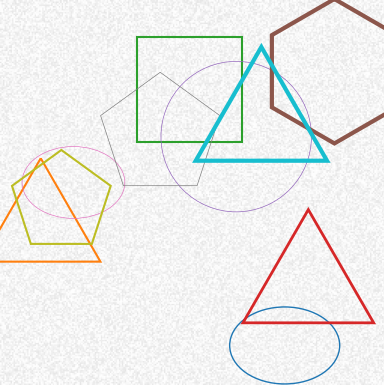[{"shape": "oval", "thickness": 1, "radius": 0.71, "center": [0.739, 0.103]}, {"shape": "triangle", "thickness": 1.5, "radius": 0.9, "center": [0.106, 0.41]}, {"shape": "square", "thickness": 1.5, "radius": 0.68, "center": [0.492, 0.768]}, {"shape": "triangle", "thickness": 2, "radius": 0.98, "center": [0.801, 0.259]}, {"shape": "circle", "thickness": 0.5, "radius": 0.98, "center": [0.614, 0.645]}, {"shape": "hexagon", "thickness": 3, "radius": 0.94, "center": [0.869, 0.815]}, {"shape": "oval", "thickness": 0.5, "radius": 0.67, "center": [0.191, 0.526]}, {"shape": "pentagon", "thickness": 0.5, "radius": 0.81, "center": [0.416, 0.649]}, {"shape": "pentagon", "thickness": 1.5, "radius": 0.67, "center": [0.159, 0.476]}, {"shape": "triangle", "thickness": 3, "radius": 0.98, "center": [0.679, 0.681]}]